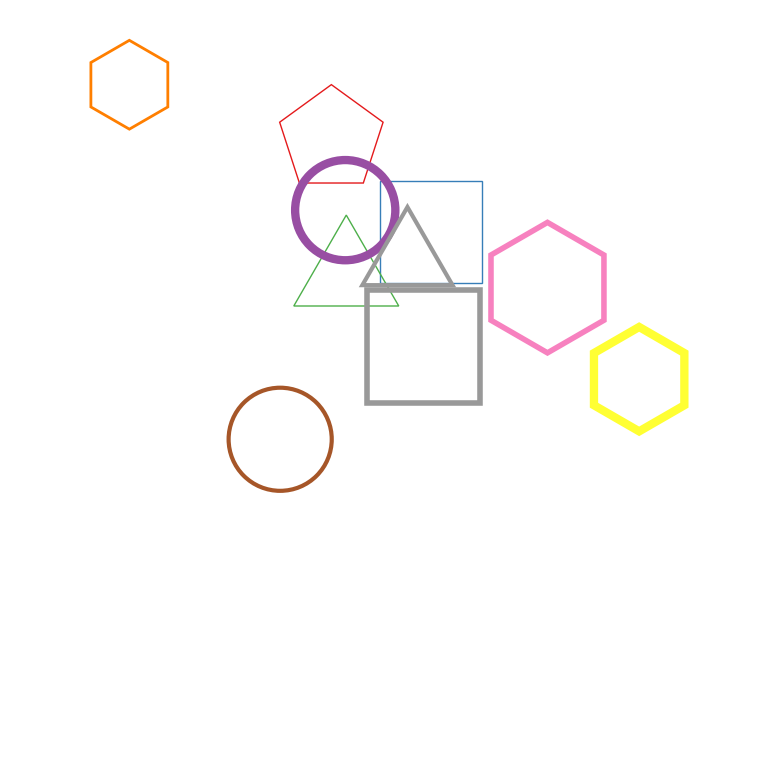[{"shape": "pentagon", "thickness": 0.5, "radius": 0.35, "center": [0.43, 0.819]}, {"shape": "square", "thickness": 0.5, "radius": 0.33, "center": [0.56, 0.699]}, {"shape": "triangle", "thickness": 0.5, "radius": 0.39, "center": [0.45, 0.642]}, {"shape": "circle", "thickness": 3, "radius": 0.33, "center": [0.448, 0.727]}, {"shape": "hexagon", "thickness": 1, "radius": 0.29, "center": [0.168, 0.89]}, {"shape": "hexagon", "thickness": 3, "radius": 0.34, "center": [0.83, 0.508]}, {"shape": "circle", "thickness": 1.5, "radius": 0.33, "center": [0.364, 0.43]}, {"shape": "hexagon", "thickness": 2, "radius": 0.42, "center": [0.711, 0.626]}, {"shape": "square", "thickness": 2, "radius": 0.37, "center": [0.55, 0.55]}, {"shape": "triangle", "thickness": 1.5, "radius": 0.34, "center": [0.529, 0.663]}]